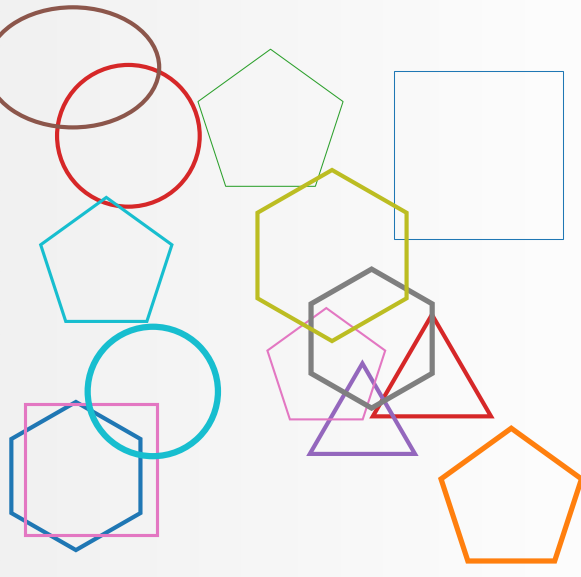[{"shape": "square", "thickness": 0.5, "radius": 0.73, "center": [0.823, 0.731]}, {"shape": "hexagon", "thickness": 2, "radius": 0.64, "center": [0.131, 0.175]}, {"shape": "pentagon", "thickness": 2.5, "radius": 0.64, "center": [0.88, 0.131]}, {"shape": "pentagon", "thickness": 0.5, "radius": 0.66, "center": [0.465, 0.783]}, {"shape": "circle", "thickness": 2, "radius": 0.61, "center": [0.221, 0.764]}, {"shape": "triangle", "thickness": 2, "radius": 0.59, "center": [0.743, 0.337]}, {"shape": "triangle", "thickness": 2, "radius": 0.52, "center": [0.623, 0.265]}, {"shape": "oval", "thickness": 2, "radius": 0.74, "center": [0.125, 0.882]}, {"shape": "pentagon", "thickness": 1, "radius": 0.53, "center": [0.561, 0.359]}, {"shape": "square", "thickness": 1.5, "radius": 0.57, "center": [0.157, 0.186]}, {"shape": "hexagon", "thickness": 2.5, "radius": 0.6, "center": [0.639, 0.413]}, {"shape": "hexagon", "thickness": 2, "radius": 0.74, "center": [0.571, 0.557]}, {"shape": "pentagon", "thickness": 1.5, "radius": 0.59, "center": [0.183, 0.539]}, {"shape": "circle", "thickness": 3, "radius": 0.56, "center": [0.263, 0.321]}]